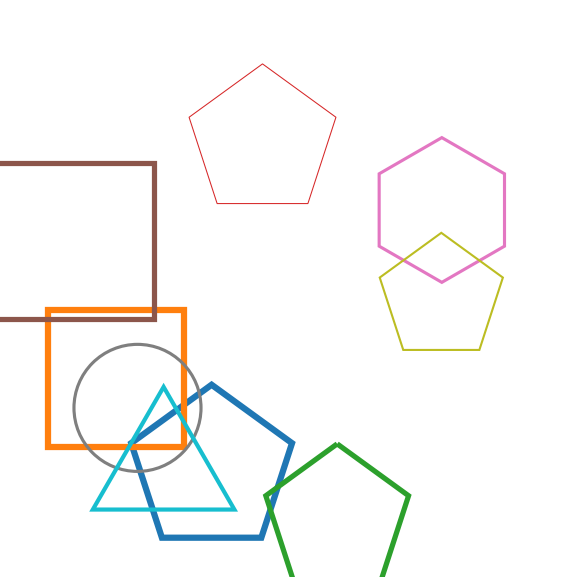[{"shape": "pentagon", "thickness": 3, "radius": 0.73, "center": [0.366, 0.186]}, {"shape": "square", "thickness": 3, "radius": 0.59, "center": [0.201, 0.343]}, {"shape": "pentagon", "thickness": 2.5, "radius": 0.65, "center": [0.584, 0.101]}, {"shape": "pentagon", "thickness": 0.5, "radius": 0.67, "center": [0.455, 0.755]}, {"shape": "square", "thickness": 2.5, "radius": 0.67, "center": [0.132, 0.582]}, {"shape": "hexagon", "thickness": 1.5, "radius": 0.63, "center": [0.765, 0.636]}, {"shape": "circle", "thickness": 1.5, "radius": 0.55, "center": [0.238, 0.293]}, {"shape": "pentagon", "thickness": 1, "radius": 0.56, "center": [0.764, 0.484]}, {"shape": "triangle", "thickness": 2, "radius": 0.71, "center": [0.283, 0.188]}]